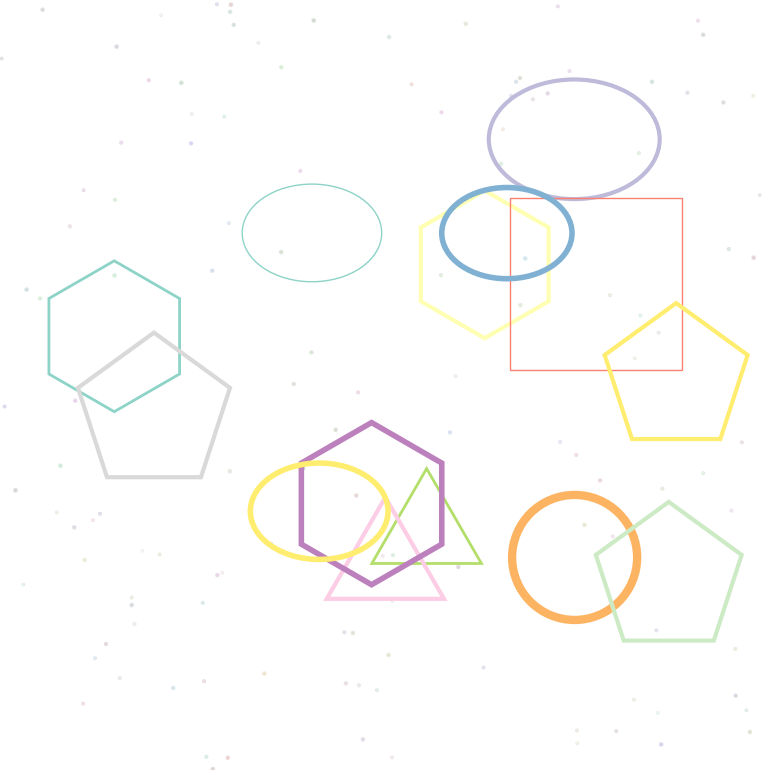[{"shape": "hexagon", "thickness": 1, "radius": 0.49, "center": [0.148, 0.563]}, {"shape": "oval", "thickness": 0.5, "radius": 0.45, "center": [0.405, 0.698]}, {"shape": "hexagon", "thickness": 1.5, "radius": 0.48, "center": [0.63, 0.657]}, {"shape": "oval", "thickness": 1.5, "radius": 0.55, "center": [0.746, 0.819]}, {"shape": "square", "thickness": 0.5, "radius": 0.56, "center": [0.774, 0.631]}, {"shape": "oval", "thickness": 2, "radius": 0.42, "center": [0.658, 0.697]}, {"shape": "circle", "thickness": 3, "radius": 0.41, "center": [0.746, 0.276]}, {"shape": "triangle", "thickness": 1, "radius": 0.41, "center": [0.554, 0.309]}, {"shape": "triangle", "thickness": 1.5, "radius": 0.44, "center": [0.5, 0.266]}, {"shape": "pentagon", "thickness": 1.5, "radius": 0.52, "center": [0.2, 0.464]}, {"shape": "hexagon", "thickness": 2, "radius": 0.53, "center": [0.483, 0.346]}, {"shape": "pentagon", "thickness": 1.5, "radius": 0.5, "center": [0.869, 0.249]}, {"shape": "pentagon", "thickness": 1.5, "radius": 0.49, "center": [0.878, 0.509]}, {"shape": "oval", "thickness": 2, "radius": 0.45, "center": [0.415, 0.336]}]